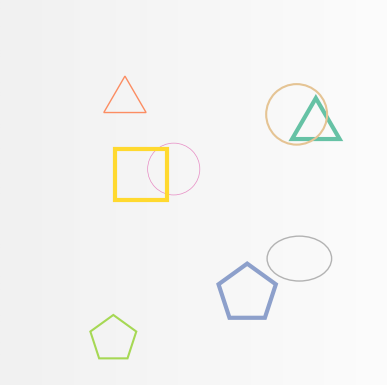[{"shape": "triangle", "thickness": 3, "radius": 0.35, "center": [0.815, 0.674]}, {"shape": "triangle", "thickness": 1, "radius": 0.32, "center": [0.322, 0.739]}, {"shape": "pentagon", "thickness": 3, "radius": 0.39, "center": [0.638, 0.238]}, {"shape": "circle", "thickness": 0.5, "radius": 0.34, "center": [0.448, 0.561]}, {"shape": "pentagon", "thickness": 1.5, "radius": 0.31, "center": [0.292, 0.12]}, {"shape": "square", "thickness": 3, "radius": 0.33, "center": [0.364, 0.547]}, {"shape": "circle", "thickness": 1.5, "radius": 0.39, "center": [0.766, 0.703]}, {"shape": "oval", "thickness": 1, "radius": 0.42, "center": [0.773, 0.328]}]